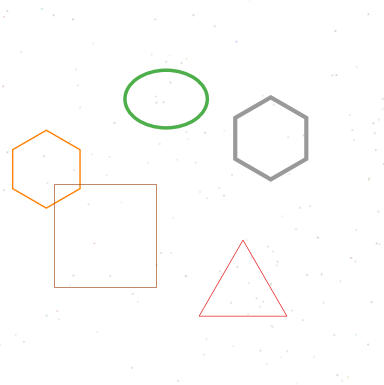[{"shape": "triangle", "thickness": 0.5, "radius": 0.66, "center": [0.631, 0.245]}, {"shape": "oval", "thickness": 2.5, "radius": 0.53, "center": [0.432, 0.743]}, {"shape": "hexagon", "thickness": 1, "radius": 0.51, "center": [0.12, 0.561]}, {"shape": "square", "thickness": 0.5, "radius": 0.66, "center": [0.272, 0.388]}, {"shape": "hexagon", "thickness": 3, "radius": 0.53, "center": [0.703, 0.641]}]